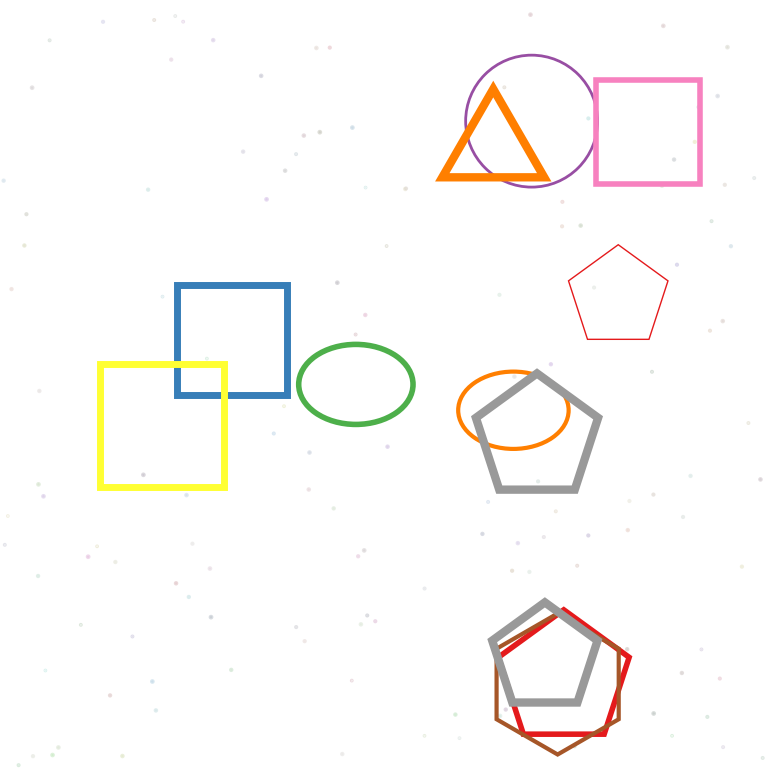[{"shape": "pentagon", "thickness": 2, "radius": 0.45, "center": [0.732, 0.119]}, {"shape": "pentagon", "thickness": 0.5, "radius": 0.34, "center": [0.803, 0.614]}, {"shape": "square", "thickness": 2.5, "radius": 0.36, "center": [0.301, 0.559]}, {"shape": "oval", "thickness": 2, "radius": 0.37, "center": [0.462, 0.501]}, {"shape": "circle", "thickness": 1, "radius": 0.43, "center": [0.69, 0.843]}, {"shape": "oval", "thickness": 1.5, "radius": 0.36, "center": [0.667, 0.467]}, {"shape": "triangle", "thickness": 3, "radius": 0.38, "center": [0.641, 0.808]}, {"shape": "square", "thickness": 2.5, "radius": 0.4, "center": [0.21, 0.448]}, {"shape": "hexagon", "thickness": 1.5, "radius": 0.46, "center": [0.724, 0.112]}, {"shape": "square", "thickness": 2, "radius": 0.34, "center": [0.841, 0.829]}, {"shape": "pentagon", "thickness": 3, "radius": 0.42, "center": [0.697, 0.432]}, {"shape": "pentagon", "thickness": 3, "radius": 0.36, "center": [0.708, 0.146]}]